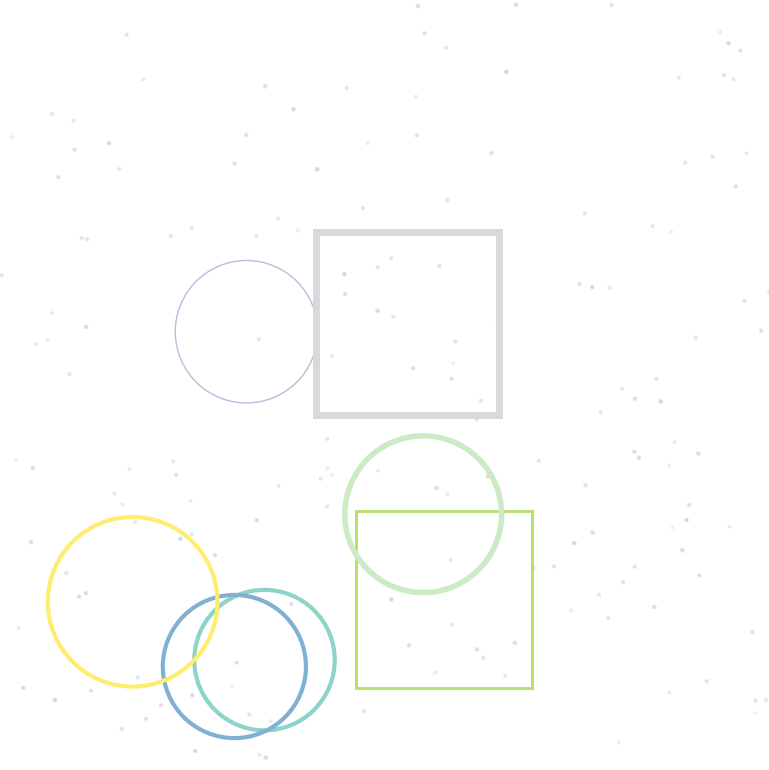[{"shape": "circle", "thickness": 1.5, "radius": 0.46, "center": [0.344, 0.143]}, {"shape": "circle", "thickness": 0.5, "radius": 0.46, "center": [0.32, 0.569]}, {"shape": "circle", "thickness": 1.5, "radius": 0.46, "center": [0.304, 0.134]}, {"shape": "square", "thickness": 1, "radius": 0.57, "center": [0.577, 0.221]}, {"shape": "square", "thickness": 2.5, "radius": 0.59, "center": [0.53, 0.579]}, {"shape": "circle", "thickness": 2, "radius": 0.51, "center": [0.55, 0.332]}, {"shape": "circle", "thickness": 1.5, "radius": 0.55, "center": [0.172, 0.218]}]